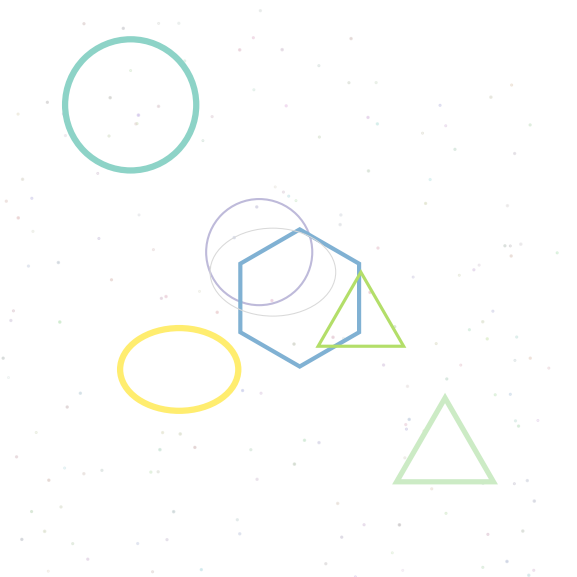[{"shape": "circle", "thickness": 3, "radius": 0.57, "center": [0.226, 0.818]}, {"shape": "circle", "thickness": 1, "radius": 0.46, "center": [0.449, 0.563]}, {"shape": "hexagon", "thickness": 2, "radius": 0.59, "center": [0.519, 0.483]}, {"shape": "triangle", "thickness": 1.5, "radius": 0.43, "center": [0.625, 0.442]}, {"shape": "oval", "thickness": 0.5, "radius": 0.54, "center": [0.473, 0.528]}, {"shape": "triangle", "thickness": 2.5, "radius": 0.48, "center": [0.771, 0.213]}, {"shape": "oval", "thickness": 3, "radius": 0.51, "center": [0.31, 0.359]}]